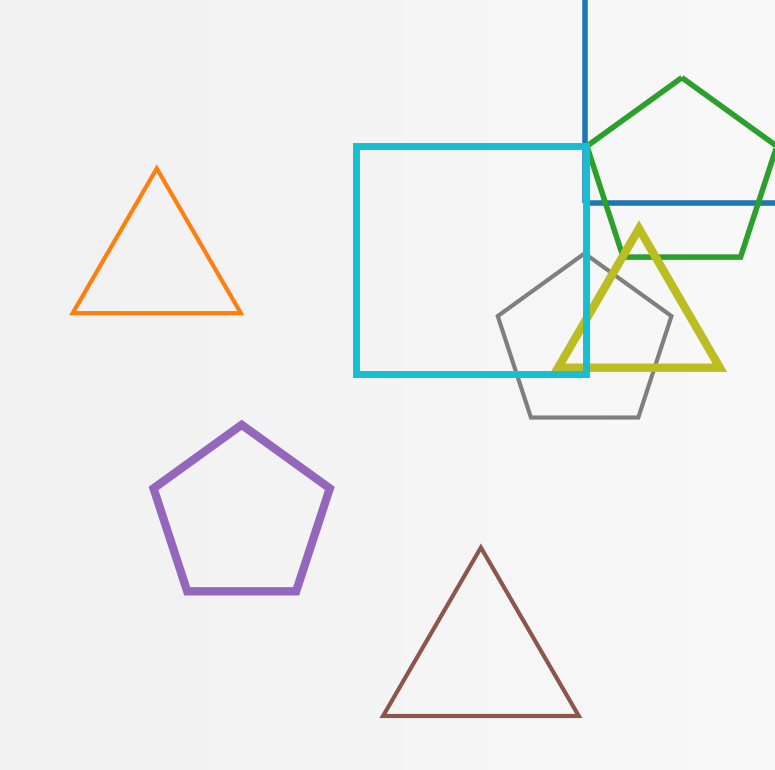[{"shape": "square", "thickness": 2, "radius": 0.73, "center": [0.9, 0.881]}, {"shape": "triangle", "thickness": 1.5, "radius": 0.63, "center": [0.202, 0.656]}, {"shape": "pentagon", "thickness": 2, "radius": 0.64, "center": [0.88, 0.77]}, {"shape": "pentagon", "thickness": 3, "radius": 0.6, "center": [0.312, 0.329]}, {"shape": "triangle", "thickness": 1.5, "radius": 0.73, "center": [0.621, 0.143]}, {"shape": "pentagon", "thickness": 1.5, "radius": 0.59, "center": [0.754, 0.553]}, {"shape": "triangle", "thickness": 3, "radius": 0.6, "center": [0.824, 0.583]}, {"shape": "square", "thickness": 2.5, "radius": 0.74, "center": [0.608, 0.662]}]